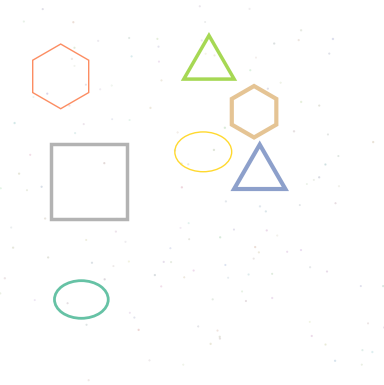[{"shape": "oval", "thickness": 2, "radius": 0.35, "center": [0.211, 0.222]}, {"shape": "hexagon", "thickness": 1, "radius": 0.42, "center": [0.158, 0.802]}, {"shape": "triangle", "thickness": 3, "radius": 0.38, "center": [0.675, 0.548]}, {"shape": "triangle", "thickness": 2.5, "radius": 0.38, "center": [0.543, 0.832]}, {"shape": "oval", "thickness": 1, "radius": 0.37, "center": [0.528, 0.606]}, {"shape": "hexagon", "thickness": 3, "radius": 0.33, "center": [0.66, 0.71]}, {"shape": "square", "thickness": 2.5, "radius": 0.49, "center": [0.231, 0.528]}]